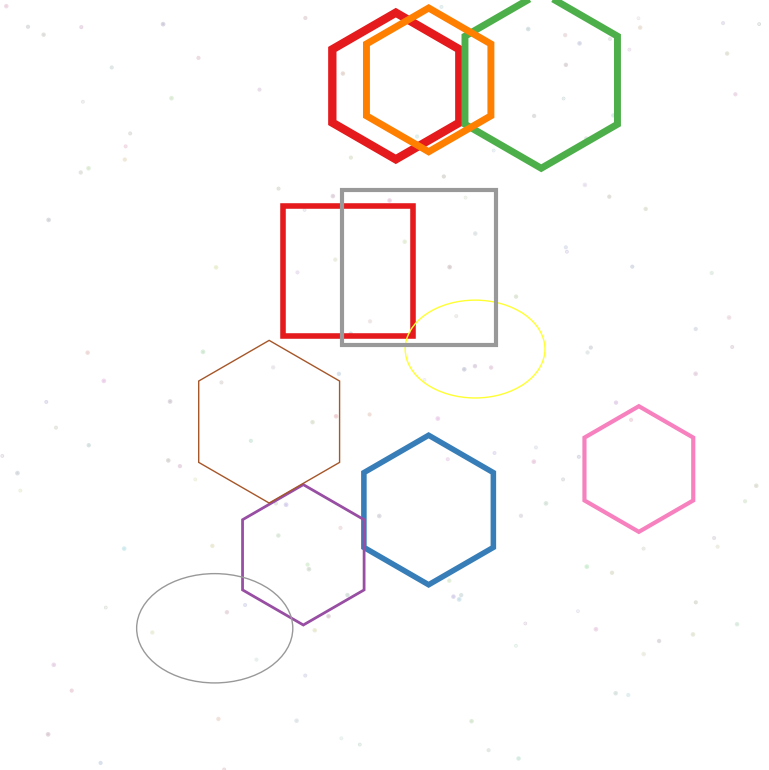[{"shape": "hexagon", "thickness": 3, "radius": 0.48, "center": [0.514, 0.888]}, {"shape": "square", "thickness": 2, "radius": 0.42, "center": [0.452, 0.648]}, {"shape": "hexagon", "thickness": 2, "radius": 0.49, "center": [0.557, 0.338]}, {"shape": "hexagon", "thickness": 2.5, "radius": 0.57, "center": [0.703, 0.896]}, {"shape": "hexagon", "thickness": 1, "radius": 0.46, "center": [0.394, 0.279]}, {"shape": "hexagon", "thickness": 2.5, "radius": 0.47, "center": [0.557, 0.896]}, {"shape": "oval", "thickness": 0.5, "radius": 0.45, "center": [0.617, 0.547]}, {"shape": "hexagon", "thickness": 0.5, "radius": 0.53, "center": [0.35, 0.452]}, {"shape": "hexagon", "thickness": 1.5, "radius": 0.41, "center": [0.83, 0.391]}, {"shape": "square", "thickness": 1.5, "radius": 0.5, "center": [0.544, 0.653]}, {"shape": "oval", "thickness": 0.5, "radius": 0.51, "center": [0.279, 0.184]}]